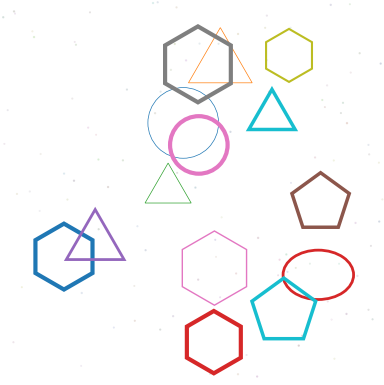[{"shape": "hexagon", "thickness": 3, "radius": 0.43, "center": [0.166, 0.334]}, {"shape": "circle", "thickness": 0.5, "radius": 0.46, "center": [0.476, 0.681]}, {"shape": "triangle", "thickness": 0.5, "radius": 0.48, "center": [0.572, 0.833]}, {"shape": "triangle", "thickness": 0.5, "radius": 0.35, "center": [0.437, 0.507]}, {"shape": "hexagon", "thickness": 3, "radius": 0.4, "center": [0.555, 0.111]}, {"shape": "oval", "thickness": 2, "radius": 0.46, "center": [0.827, 0.286]}, {"shape": "triangle", "thickness": 2, "radius": 0.43, "center": [0.247, 0.369]}, {"shape": "pentagon", "thickness": 2.5, "radius": 0.39, "center": [0.833, 0.473]}, {"shape": "circle", "thickness": 3, "radius": 0.37, "center": [0.516, 0.624]}, {"shape": "hexagon", "thickness": 1, "radius": 0.48, "center": [0.557, 0.304]}, {"shape": "hexagon", "thickness": 3, "radius": 0.49, "center": [0.514, 0.833]}, {"shape": "hexagon", "thickness": 1.5, "radius": 0.34, "center": [0.751, 0.856]}, {"shape": "pentagon", "thickness": 2.5, "radius": 0.44, "center": [0.737, 0.191]}, {"shape": "triangle", "thickness": 2.5, "radius": 0.35, "center": [0.706, 0.698]}]